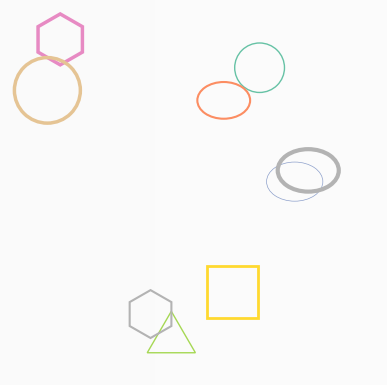[{"shape": "circle", "thickness": 1, "radius": 0.32, "center": [0.67, 0.824]}, {"shape": "oval", "thickness": 1.5, "radius": 0.34, "center": [0.577, 0.739]}, {"shape": "oval", "thickness": 0.5, "radius": 0.36, "center": [0.761, 0.528]}, {"shape": "hexagon", "thickness": 2.5, "radius": 0.33, "center": [0.155, 0.898]}, {"shape": "triangle", "thickness": 1, "radius": 0.36, "center": [0.442, 0.12]}, {"shape": "square", "thickness": 2, "radius": 0.33, "center": [0.6, 0.241]}, {"shape": "circle", "thickness": 2.5, "radius": 0.43, "center": [0.122, 0.765]}, {"shape": "hexagon", "thickness": 1.5, "radius": 0.31, "center": [0.388, 0.184]}, {"shape": "oval", "thickness": 3, "radius": 0.39, "center": [0.795, 0.557]}]